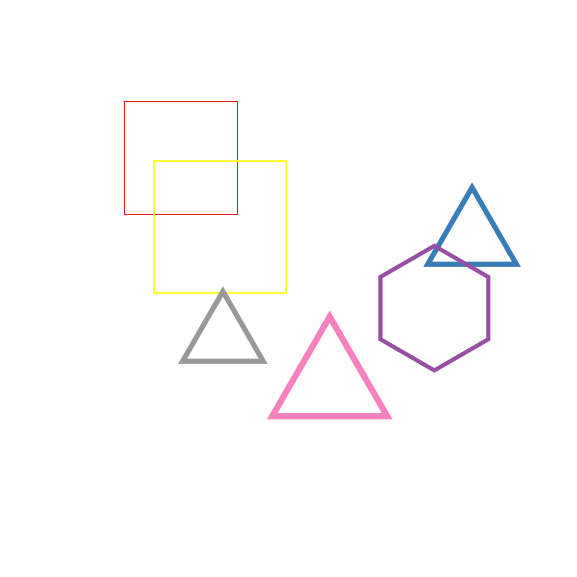[{"shape": "square", "thickness": 0.5, "radius": 0.49, "center": [0.312, 0.726]}, {"shape": "triangle", "thickness": 2.5, "radius": 0.44, "center": [0.817, 0.586]}, {"shape": "hexagon", "thickness": 2, "radius": 0.54, "center": [0.752, 0.466]}, {"shape": "square", "thickness": 1, "radius": 0.57, "center": [0.381, 0.605]}, {"shape": "triangle", "thickness": 3, "radius": 0.57, "center": [0.571, 0.336]}, {"shape": "triangle", "thickness": 2.5, "radius": 0.4, "center": [0.386, 0.414]}]